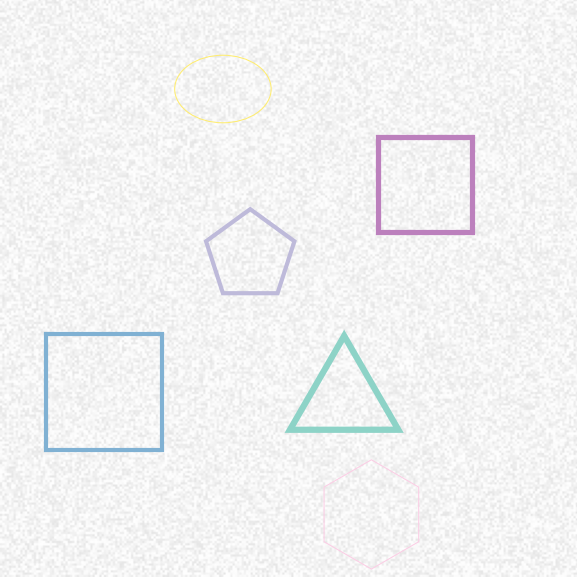[{"shape": "triangle", "thickness": 3, "radius": 0.54, "center": [0.596, 0.309]}, {"shape": "pentagon", "thickness": 2, "radius": 0.4, "center": [0.433, 0.556]}, {"shape": "square", "thickness": 2, "radius": 0.5, "center": [0.18, 0.32]}, {"shape": "hexagon", "thickness": 0.5, "radius": 0.47, "center": [0.643, 0.108]}, {"shape": "square", "thickness": 2.5, "radius": 0.41, "center": [0.736, 0.679]}, {"shape": "oval", "thickness": 0.5, "radius": 0.42, "center": [0.386, 0.845]}]